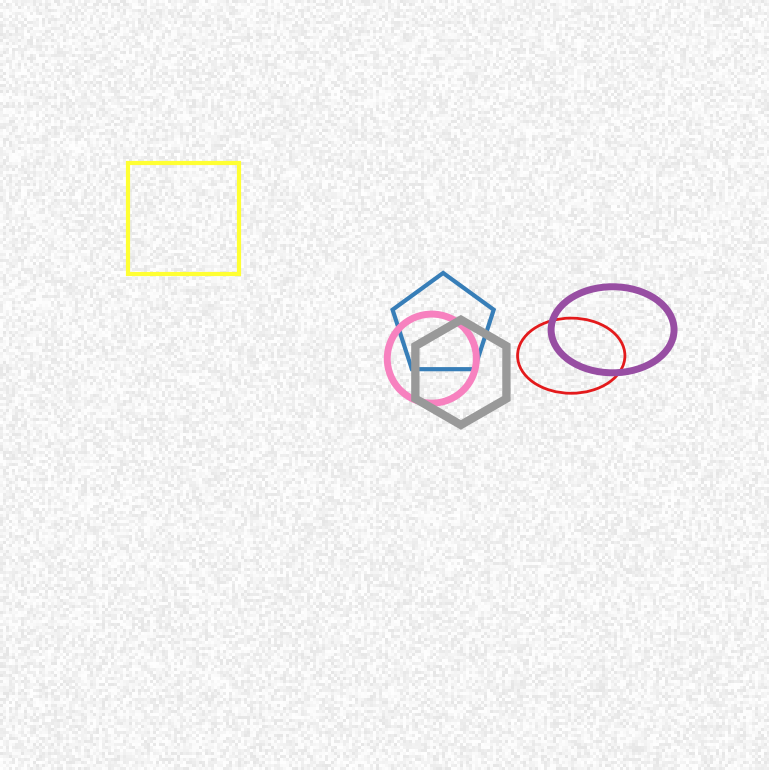[{"shape": "oval", "thickness": 1, "radius": 0.35, "center": [0.742, 0.538]}, {"shape": "pentagon", "thickness": 1.5, "radius": 0.35, "center": [0.576, 0.576]}, {"shape": "oval", "thickness": 2.5, "radius": 0.4, "center": [0.796, 0.572]}, {"shape": "square", "thickness": 1.5, "radius": 0.36, "center": [0.238, 0.716]}, {"shape": "circle", "thickness": 2.5, "radius": 0.29, "center": [0.561, 0.534]}, {"shape": "hexagon", "thickness": 3, "radius": 0.34, "center": [0.599, 0.516]}]